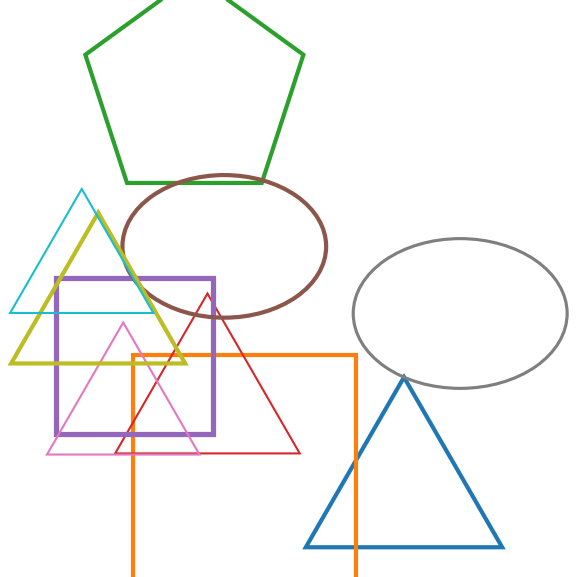[{"shape": "triangle", "thickness": 2, "radius": 0.98, "center": [0.7, 0.15]}, {"shape": "square", "thickness": 2, "radius": 0.97, "center": [0.423, 0.191]}, {"shape": "pentagon", "thickness": 2, "radius": 0.99, "center": [0.337, 0.843]}, {"shape": "triangle", "thickness": 1, "radius": 0.92, "center": [0.359, 0.306]}, {"shape": "square", "thickness": 2.5, "radius": 0.68, "center": [0.232, 0.383]}, {"shape": "oval", "thickness": 2, "radius": 0.88, "center": [0.388, 0.573]}, {"shape": "triangle", "thickness": 1, "radius": 0.76, "center": [0.213, 0.288]}, {"shape": "oval", "thickness": 1.5, "radius": 0.93, "center": [0.797, 0.456]}, {"shape": "triangle", "thickness": 2, "radius": 0.87, "center": [0.17, 0.457]}, {"shape": "triangle", "thickness": 1, "radius": 0.72, "center": [0.142, 0.529]}]